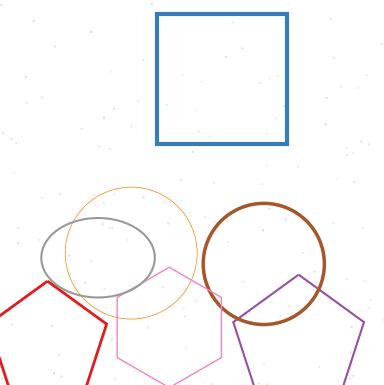[{"shape": "pentagon", "thickness": 2, "radius": 0.81, "center": [0.123, 0.108]}, {"shape": "square", "thickness": 3, "radius": 0.85, "center": [0.576, 0.794]}, {"shape": "pentagon", "thickness": 1.5, "radius": 0.89, "center": [0.776, 0.108]}, {"shape": "circle", "thickness": 0.5, "radius": 0.86, "center": [0.341, 0.343]}, {"shape": "circle", "thickness": 2.5, "radius": 0.79, "center": [0.685, 0.314]}, {"shape": "hexagon", "thickness": 1, "radius": 0.78, "center": [0.44, 0.149]}, {"shape": "oval", "thickness": 1.5, "radius": 0.74, "center": [0.255, 0.331]}]